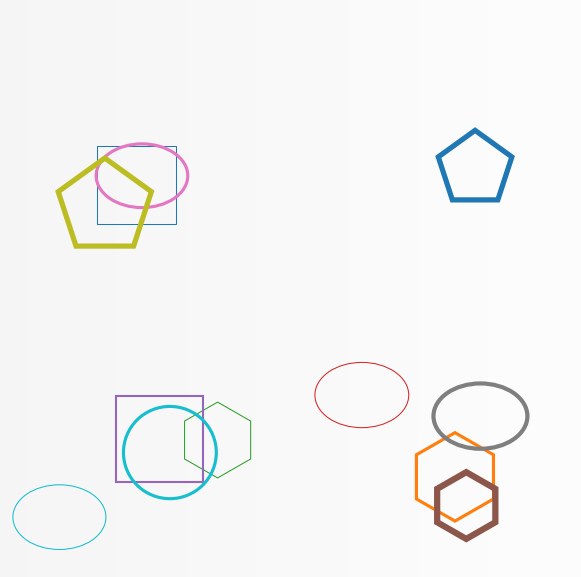[{"shape": "square", "thickness": 0.5, "radius": 0.34, "center": [0.234, 0.679]}, {"shape": "pentagon", "thickness": 2.5, "radius": 0.33, "center": [0.817, 0.707]}, {"shape": "hexagon", "thickness": 1.5, "radius": 0.38, "center": [0.783, 0.173]}, {"shape": "hexagon", "thickness": 0.5, "radius": 0.33, "center": [0.374, 0.237]}, {"shape": "oval", "thickness": 0.5, "radius": 0.4, "center": [0.622, 0.315]}, {"shape": "square", "thickness": 1, "radius": 0.37, "center": [0.274, 0.238]}, {"shape": "hexagon", "thickness": 3, "radius": 0.29, "center": [0.802, 0.124]}, {"shape": "oval", "thickness": 1.5, "radius": 0.39, "center": [0.244, 0.695]}, {"shape": "oval", "thickness": 2, "radius": 0.4, "center": [0.827, 0.279]}, {"shape": "pentagon", "thickness": 2.5, "radius": 0.42, "center": [0.18, 0.641]}, {"shape": "circle", "thickness": 1.5, "radius": 0.4, "center": [0.292, 0.216]}, {"shape": "oval", "thickness": 0.5, "radius": 0.4, "center": [0.102, 0.104]}]